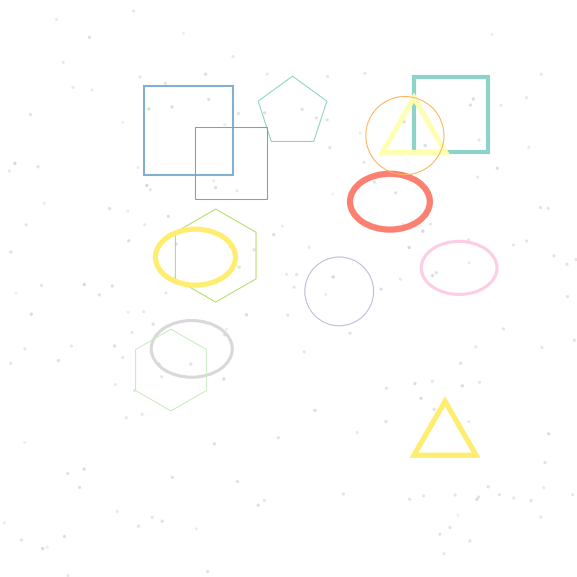[{"shape": "square", "thickness": 2, "radius": 0.32, "center": [0.781, 0.801]}, {"shape": "pentagon", "thickness": 0.5, "radius": 0.31, "center": [0.507, 0.805]}, {"shape": "triangle", "thickness": 2.5, "radius": 0.32, "center": [0.717, 0.767]}, {"shape": "circle", "thickness": 0.5, "radius": 0.3, "center": [0.587, 0.495]}, {"shape": "oval", "thickness": 3, "radius": 0.35, "center": [0.675, 0.65]}, {"shape": "square", "thickness": 1, "radius": 0.38, "center": [0.326, 0.772]}, {"shape": "circle", "thickness": 0.5, "radius": 0.34, "center": [0.701, 0.764]}, {"shape": "hexagon", "thickness": 0.5, "radius": 0.4, "center": [0.374, 0.557]}, {"shape": "oval", "thickness": 1.5, "radius": 0.33, "center": [0.795, 0.535]}, {"shape": "oval", "thickness": 1.5, "radius": 0.35, "center": [0.332, 0.395]}, {"shape": "square", "thickness": 0.5, "radius": 0.31, "center": [0.399, 0.717]}, {"shape": "hexagon", "thickness": 0.5, "radius": 0.35, "center": [0.296, 0.358]}, {"shape": "triangle", "thickness": 2.5, "radius": 0.31, "center": [0.771, 0.242]}, {"shape": "oval", "thickness": 2.5, "radius": 0.35, "center": [0.338, 0.554]}]